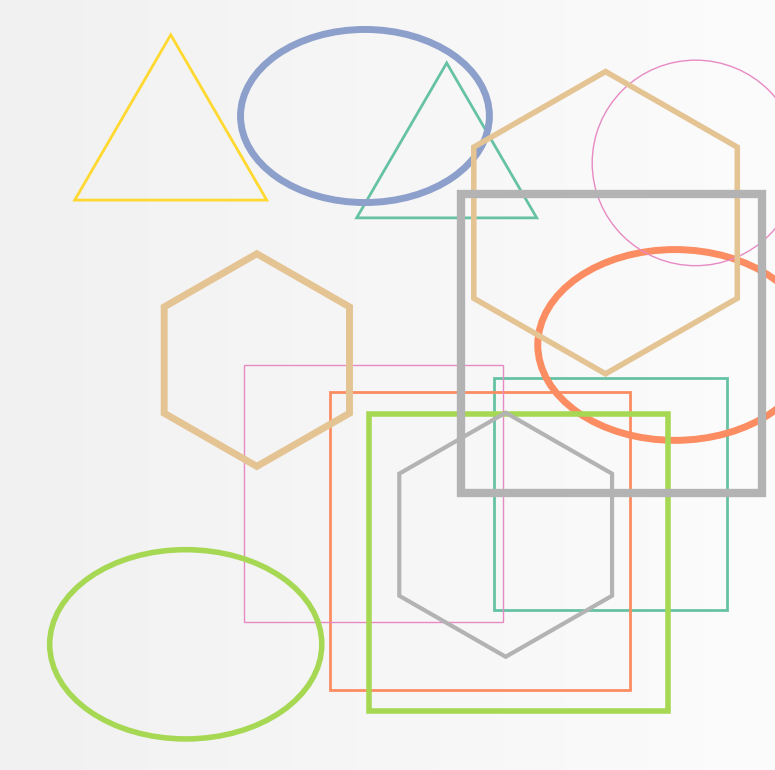[{"shape": "square", "thickness": 1, "radius": 0.75, "center": [0.788, 0.359]}, {"shape": "triangle", "thickness": 1, "radius": 0.67, "center": [0.576, 0.784]}, {"shape": "oval", "thickness": 2.5, "radius": 0.88, "center": [0.871, 0.552]}, {"shape": "square", "thickness": 1, "radius": 0.97, "center": [0.619, 0.298]}, {"shape": "oval", "thickness": 2.5, "radius": 0.8, "center": [0.471, 0.849]}, {"shape": "circle", "thickness": 0.5, "radius": 0.67, "center": [0.898, 0.788]}, {"shape": "square", "thickness": 0.5, "radius": 0.83, "center": [0.482, 0.359]}, {"shape": "oval", "thickness": 2, "radius": 0.88, "center": [0.24, 0.163]}, {"shape": "square", "thickness": 2, "radius": 0.96, "center": [0.669, 0.269]}, {"shape": "triangle", "thickness": 1, "radius": 0.72, "center": [0.22, 0.812]}, {"shape": "hexagon", "thickness": 2.5, "radius": 0.69, "center": [0.331, 0.532]}, {"shape": "hexagon", "thickness": 2, "radius": 0.98, "center": [0.781, 0.711]}, {"shape": "square", "thickness": 3, "radius": 0.97, "center": [0.789, 0.554]}, {"shape": "hexagon", "thickness": 1.5, "radius": 0.79, "center": [0.652, 0.306]}]